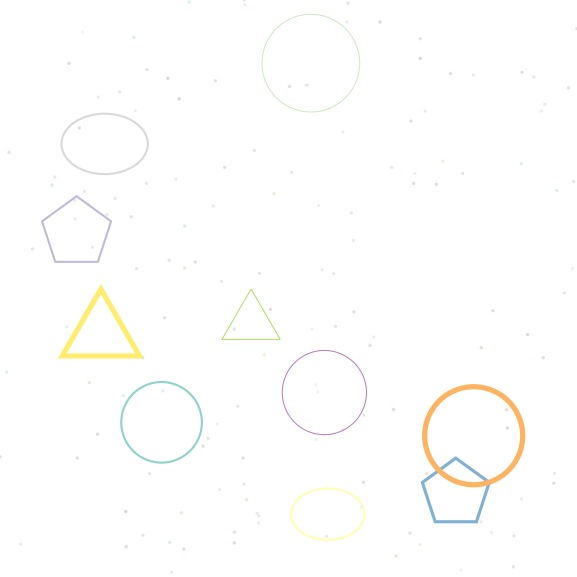[{"shape": "circle", "thickness": 1, "radius": 0.35, "center": [0.28, 0.268]}, {"shape": "oval", "thickness": 1, "radius": 0.32, "center": [0.568, 0.109]}, {"shape": "pentagon", "thickness": 1, "radius": 0.31, "center": [0.133, 0.597]}, {"shape": "pentagon", "thickness": 1.5, "radius": 0.3, "center": [0.789, 0.145]}, {"shape": "circle", "thickness": 2.5, "radius": 0.42, "center": [0.82, 0.245]}, {"shape": "triangle", "thickness": 0.5, "radius": 0.29, "center": [0.435, 0.441]}, {"shape": "oval", "thickness": 1, "radius": 0.37, "center": [0.181, 0.75]}, {"shape": "circle", "thickness": 0.5, "radius": 0.36, "center": [0.562, 0.319]}, {"shape": "circle", "thickness": 0.5, "radius": 0.42, "center": [0.538, 0.89]}, {"shape": "triangle", "thickness": 2.5, "radius": 0.39, "center": [0.175, 0.421]}]